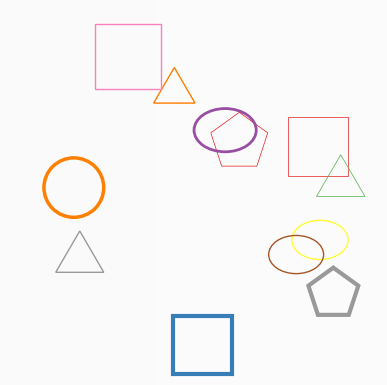[{"shape": "square", "thickness": 0.5, "radius": 0.38, "center": [0.82, 0.62]}, {"shape": "pentagon", "thickness": 0.5, "radius": 0.39, "center": [0.617, 0.631]}, {"shape": "square", "thickness": 3, "radius": 0.38, "center": [0.522, 0.104]}, {"shape": "triangle", "thickness": 0.5, "radius": 0.36, "center": [0.879, 0.526]}, {"shape": "oval", "thickness": 2, "radius": 0.4, "center": [0.581, 0.662]}, {"shape": "circle", "thickness": 2.5, "radius": 0.39, "center": [0.191, 0.513]}, {"shape": "triangle", "thickness": 1, "radius": 0.31, "center": [0.45, 0.763]}, {"shape": "oval", "thickness": 1, "radius": 0.36, "center": [0.826, 0.377]}, {"shape": "oval", "thickness": 1, "radius": 0.35, "center": [0.764, 0.339]}, {"shape": "square", "thickness": 1, "radius": 0.42, "center": [0.331, 0.853]}, {"shape": "pentagon", "thickness": 3, "radius": 0.34, "center": [0.86, 0.237]}, {"shape": "triangle", "thickness": 1, "radius": 0.36, "center": [0.206, 0.328]}]